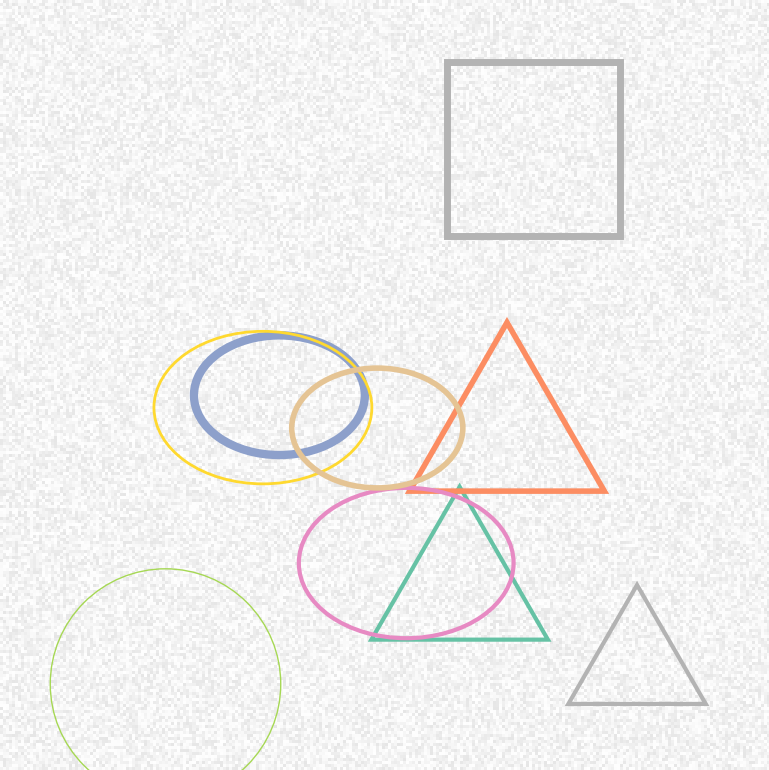[{"shape": "triangle", "thickness": 1.5, "radius": 0.66, "center": [0.597, 0.235]}, {"shape": "triangle", "thickness": 2, "radius": 0.73, "center": [0.658, 0.435]}, {"shape": "oval", "thickness": 3, "radius": 0.55, "center": [0.363, 0.487]}, {"shape": "oval", "thickness": 1.5, "radius": 0.7, "center": [0.528, 0.269]}, {"shape": "circle", "thickness": 0.5, "radius": 0.75, "center": [0.215, 0.112]}, {"shape": "oval", "thickness": 1, "radius": 0.71, "center": [0.341, 0.471]}, {"shape": "oval", "thickness": 2, "radius": 0.56, "center": [0.49, 0.444]}, {"shape": "triangle", "thickness": 1.5, "radius": 0.52, "center": [0.827, 0.137]}, {"shape": "square", "thickness": 2.5, "radius": 0.56, "center": [0.693, 0.806]}]